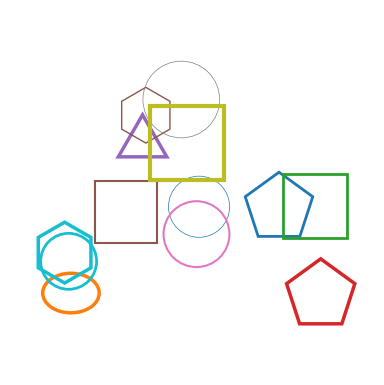[{"shape": "pentagon", "thickness": 2, "radius": 0.46, "center": [0.725, 0.461]}, {"shape": "circle", "thickness": 0.5, "radius": 0.4, "center": [0.517, 0.463]}, {"shape": "oval", "thickness": 2.5, "radius": 0.37, "center": [0.184, 0.239]}, {"shape": "square", "thickness": 2, "radius": 0.41, "center": [0.819, 0.465]}, {"shape": "pentagon", "thickness": 2.5, "radius": 0.47, "center": [0.833, 0.234]}, {"shape": "triangle", "thickness": 2.5, "radius": 0.36, "center": [0.37, 0.629]}, {"shape": "hexagon", "thickness": 1, "radius": 0.36, "center": [0.379, 0.701]}, {"shape": "square", "thickness": 1.5, "radius": 0.4, "center": [0.327, 0.449]}, {"shape": "circle", "thickness": 1.5, "radius": 0.43, "center": [0.51, 0.392]}, {"shape": "circle", "thickness": 0.5, "radius": 0.5, "center": [0.471, 0.742]}, {"shape": "square", "thickness": 3, "radius": 0.48, "center": [0.487, 0.629]}, {"shape": "circle", "thickness": 2, "radius": 0.36, "center": [0.178, 0.321]}, {"shape": "hexagon", "thickness": 2.5, "radius": 0.39, "center": [0.168, 0.344]}]